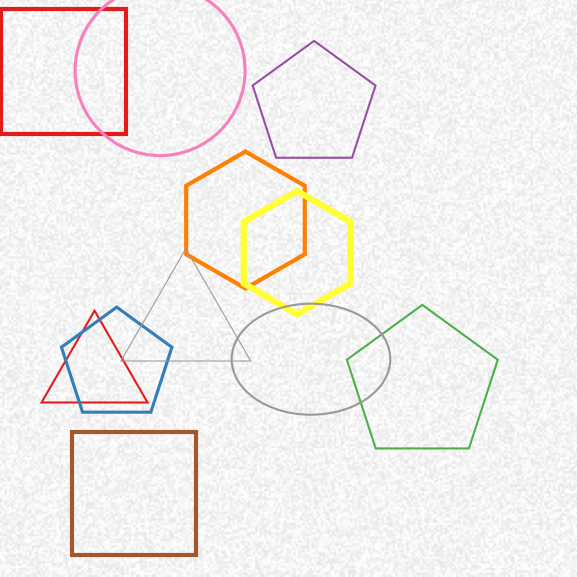[{"shape": "square", "thickness": 2, "radius": 0.54, "center": [0.109, 0.875]}, {"shape": "triangle", "thickness": 1, "radius": 0.53, "center": [0.164, 0.355]}, {"shape": "pentagon", "thickness": 1.5, "radius": 0.5, "center": [0.202, 0.367]}, {"shape": "pentagon", "thickness": 1, "radius": 0.69, "center": [0.731, 0.334]}, {"shape": "pentagon", "thickness": 1, "radius": 0.56, "center": [0.544, 0.816]}, {"shape": "hexagon", "thickness": 2, "radius": 0.59, "center": [0.425, 0.618]}, {"shape": "hexagon", "thickness": 3, "radius": 0.53, "center": [0.515, 0.562]}, {"shape": "square", "thickness": 2, "radius": 0.53, "center": [0.232, 0.145]}, {"shape": "circle", "thickness": 1.5, "radius": 0.74, "center": [0.277, 0.877]}, {"shape": "triangle", "thickness": 0.5, "radius": 0.65, "center": [0.322, 0.439]}, {"shape": "oval", "thickness": 1, "radius": 0.69, "center": [0.538, 0.377]}]